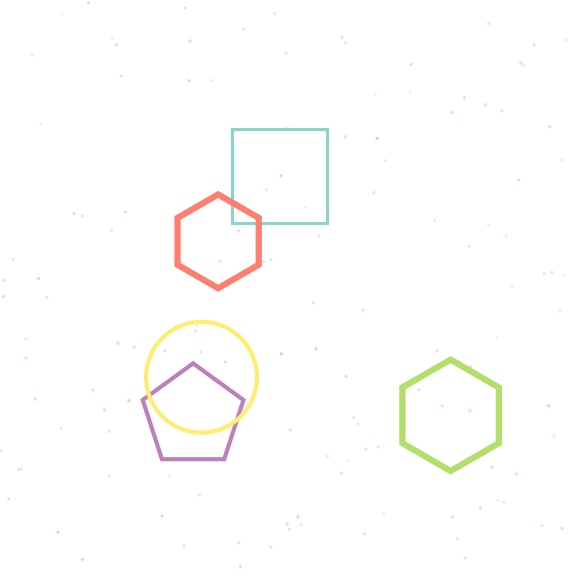[{"shape": "square", "thickness": 1.5, "radius": 0.41, "center": [0.484, 0.694]}, {"shape": "hexagon", "thickness": 3, "radius": 0.41, "center": [0.378, 0.581]}, {"shape": "hexagon", "thickness": 3, "radius": 0.48, "center": [0.78, 0.28]}, {"shape": "pentagon", "thickness": 2, "radius": 0.46, "center": [0.334, 0.278]}, {"shape": "circle", "thickness": 2, "radius": 0.48, "center": [0.349, 0.346]}]